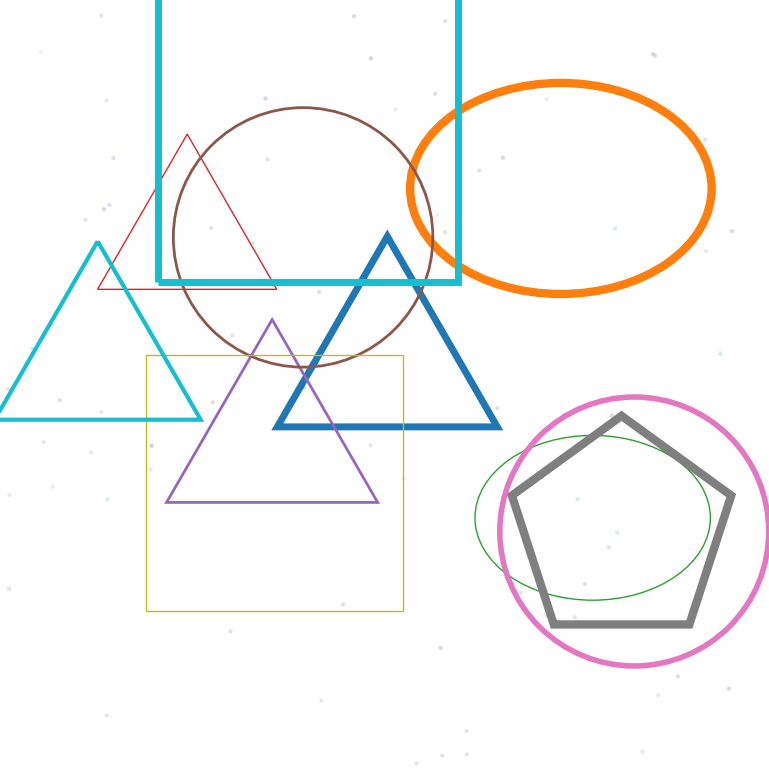[{"shape": "triangle", "thickness": 2.5, "radius": 0.82, "center": [0.503, 0.528]}, {"shape": "oval", "thickness": 3, "radius": 0.98, "center": [0.728, 0.755]}, {"shape": "oval", "thickness": 0.5, "radius": 0.76, "center": [0.77, 0.328]}, {"shape": "triangle", "thickness": 0.5, "radius": 0.67, "center": [0.243, 0.691]}, {"shape": "triangle", "thickness": 1, "radius": 0.79, "center": [0.353, 0.427]}, {"shape": "circle", "thickness": 1, "radius": 0.84, "center": [0.394, 0.692]}, {"shape": "circle", "thickness": 2, "radius": 0.87, "center": [0.824, 0.31]}, {"shape": "pentagon", "thickness": 3, "radius": 0.75, "center": [0.807, 0.31]}, {"shape": "square", "thickness": 0.5, "radius": 0.83, "center": [0.356, 0.373]}, {"shape": "triangle", "thickness": 1.5, "radius": 0.77, "center": [0.127, 0.532]}, {"shape": "square", "thickness": 2.5, "radius": 0.97, "center": [0.399, 0.829]}]